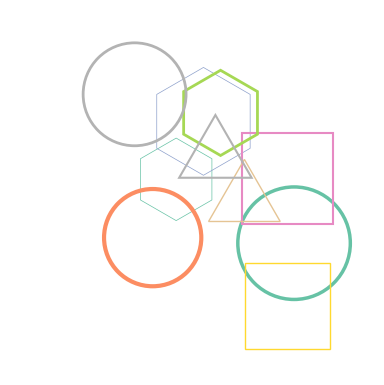[{"shape": "hexagon", "thickness": 0.5, "radius": 0.54, "center": [0.458, 0.534]}, {"shape": "circle", "thickness": 2.5, "radius": 0.73, "center": [0.764, 0.368]}, {"shape": "circle", "thickness": 3, "radius": 0.63, "center": [0.397, 0.383]}, {"shape": "hexagon", "thickness": 0.5, "radius": 0.7, "center": [0.528, 0.685]}, {"shape": "square", "thickness": 1.5, "radius": 0.59, "center": [0.746, 0.537]}, {"shape": "hexagon", "thickness": 2, "radius": 0.55, "center": [0.573, 0.707]}, {"shape": "square", "thickness": 1, "radius": 0.55, "center": [0.746, 0.205]}, {"shape": "triangle", "thickness": 1, "radius": 0.54, "center": [0.635, 0.478]}, {"shape": "triangle", "thickness": 1.5, "radius": 0.54, "center": [0.559, 0.593]}, {"shape": "circle", "thickness": 2, "radius": 0.67, "center": [0.35, 0.755]}]